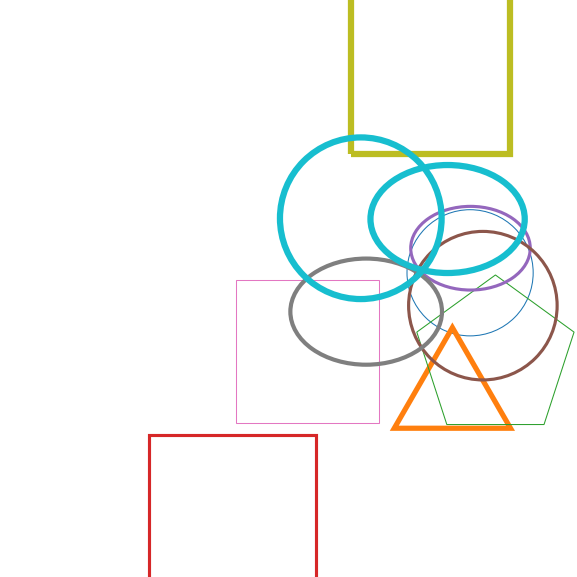[{"shape": "circle", "thickness": 0.5, "radius": 0.55, "center": [0.814, 0.527]}, {"shape": "triangle", "thickness": 2.5, "radius": 0.58, "center": [0.783, 0.316]}, {"shape": "pentagon", "thickness": 0.5, "radius": 0.72, "center": [0.858, 0.38]}, {"shape": "square", "thickness": 1.5, "radius": 0.72, "center": [0.402, 0.101]}, {"shape": "oval", "thickness": 1.5, "radius": 0.52, "center": [0.815, 0.569]}, {"shape": "circle", "thickness": 1.5, "radius": 0.64, "center": [0.836, 0.47]}, {"shape": "square", "thickness": 0.5, "radius": 0.62, "center": [0.533, 0.39]}, {"shape": "oval", "thickness": 2, "radius": 0.66, "center": [0.634, 0.459]}, {"shape": "square", "thickness": 3, "radius": 0.68, "center": [0.745, 0.87]}, {"shape": "oval", "thickness": 3, "radius": 0.67, "center": [0.775, 0.62]}, {"shape": "circle", "thickness": 3, "radius": 0.7, "center": [0.625, 0.621]}]